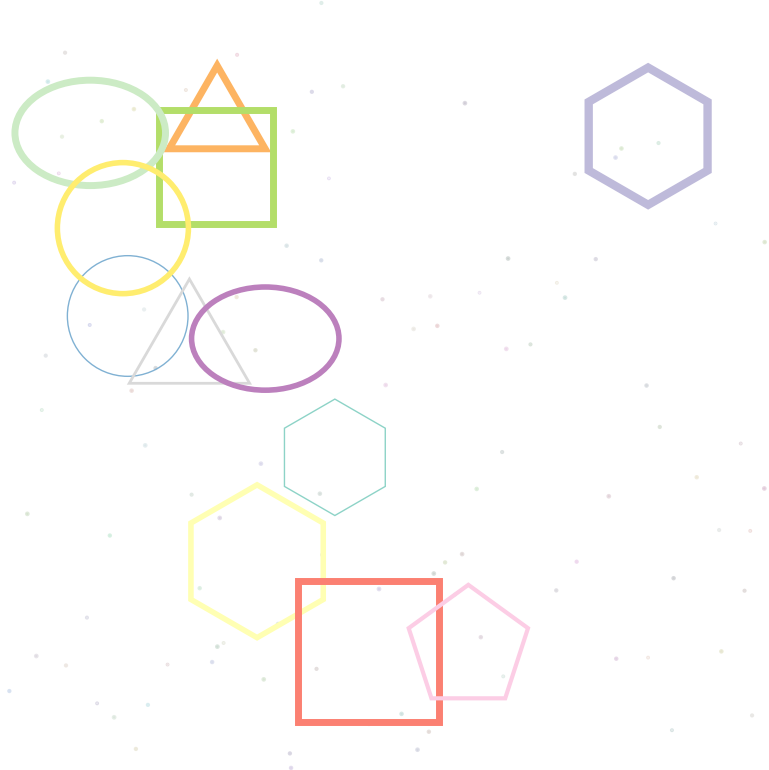[{"shape": "hexagon", "thickness": 0.5, "radius": 0.38, "center": [0.435, 0.406]}, {"shape": "hexagon", "thickness": 2, "radius": 0.5, "center": [0.334, 0.271]}, {"shape": "hexagon", "thickness": 3, "radius": 0.45, "center": [0.842, 0.823]}, {"shape": "square", "thickness": 2.5, "radius": 0.46, "center": [0.478, 0.154]}, {"shape": "circle", "thickness": 0.5, "radius": 0.39, "center": [0.166, 0.59]}, {"shape": "triangle", "thickness": 2.5, "radius": 0.36, "center": [0.282, 0.843]}, {"shape": "square", "thickness": 2.5, "radius": 0.37, "center": [0.281, 0.783]}, {"shape": "pentagon", "thickness": 1.5, "radius": 0.41, "center": [0.608, 0.159]}, {"shape": "triangle", "thickness": 1, "radius": 0.45, "center": [0.246, 0.547]}, {"shape": "oval", "thickness": 2, "radius": 0.48, "center": [0.345, 0.56]}, {"shape": "oval", "thickness": 2.5, "radius": 0.49, "center": [0.117, 0.827]}, {"shape": "circle", "thickness": 2, "radius": 0.43, "center": [0.16, 0.704]}]